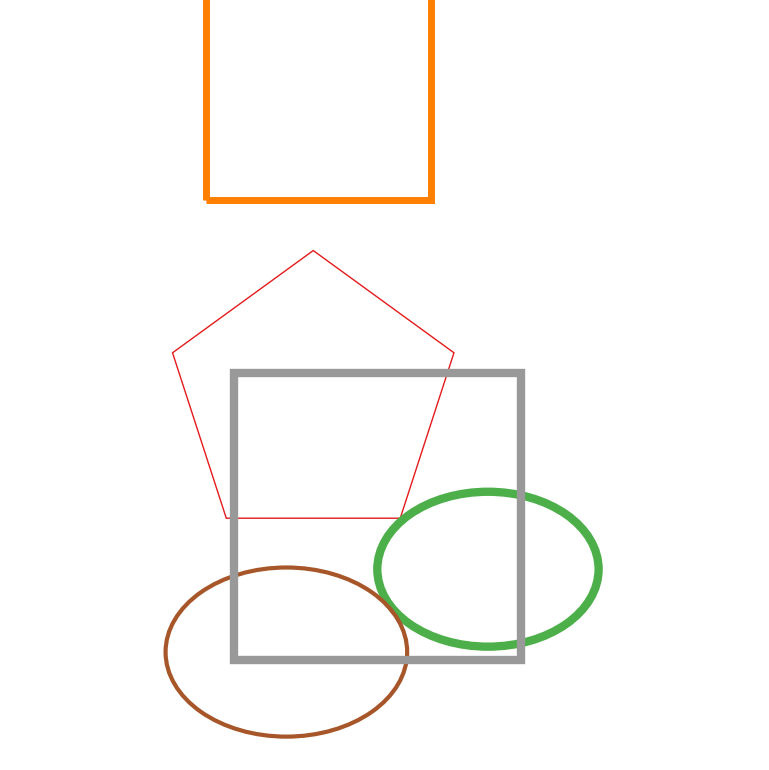[{"shape": "pentagon", "thickness": 0.5, "radius": 0.96, "center": [0.407, 0.482]}, {"shape": "oval", "thickness": 3, "radius": 0.72, "center": [0.634, 0.261]}, {"shape": "square", "thickness": 2.5, "radius": 0.73, "center": [0.414, 0.886]}, {"shape": "oval", "thickness": 1.5, "radius": 0.78, "center": [0.372, 0.153]}, {"shape": "square", "thickness": 3, "radius": 0.93, "center": [0.49, 0.329]}]